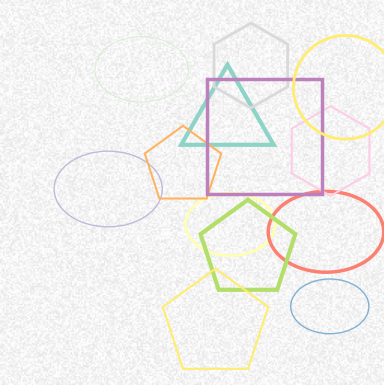[{"shape": "triangle", "thickness": 3, "radius": 0.69, "center": [0.591, 0.693]}, {"shape": "oval", "thickness": 2, "radius": 0.58, "center": [0.599, 0.418]}, {"shape": "oval", "thickness": 1, "radius": 0.7, "center": [0.281, 0.509]}, {"shape": "oval", "thickness": 2.5, "radius": 0.75, "center": [0.847, 0.398]}, {"shape": "oval", "thickness": 1, "radius": 0.51, "center": [0.857, 0.204]}, {"shape": "pentagon", "thickness": 1.5, "radius": 0.52, "center": [0.475, 0.569]}, {"shape": "pentagon", "thickness": 3, "radius": 0.65, "center": [0.644, 0.352]}, {"shape": "hexagon", "thickness": 1.5, "radius": 0.58, "center": [0.859, 0.608]}, {"shape": "hexagon", "thickness": 2, "radius": 0.55, "center": [0.652, 0.83]}, {"shape": "square", "thickness": 2.5, "radius": 0.75, "center": [0.687, 0.645]}, {"shape": "oval", "thickness": 0.5, "radius": 0.61, "center": [0.368, 0.82]}, {"shape": "pentagon", "thickness": 1.5, "radius": 0.72, "center": [0.56, 0.158]}, {"shape": "circle", "thickness": 2, "radius": 0.67, "center": [0.897, 0.773]}]